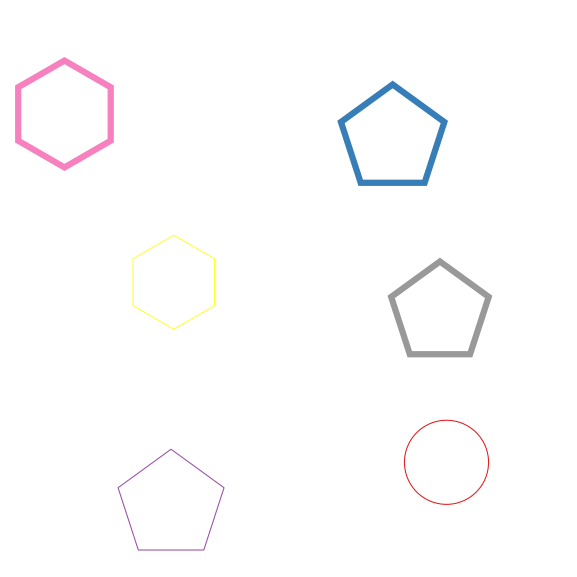[{"shape": "circle", "thickness": 0.5, "radius": 0.36, "center": [0.773, 0.199]}, {"shape": "pentagon", "thickness": 3, "radius": 0.47, "center": [0.68, 0.759]}, {"shape": "pentagon", "thickness": 0.5, "radius": 0.48, "center": [0.296, 0.125]}, {"shape": "hexagon", "thickness": 0.5, "radius": 0.41, "center": [0.301, 0.511]}, {"shape": "hexagon", "thickness": 3, "radius": 0.46, "center": [0.112, 0.802]}, {"shape": "pentagon", "thickness": 3, "radius": 0.44, "center": [0.762, 0.458]}]